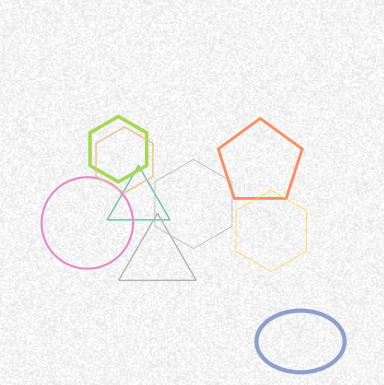[{"shape": "triangle", "thickness": 1, "radius": 0.47, "center": [0.36, 0.476]}, {"shape": "pentagon", "thickness": 2, "radius": 0.57, "center": [0.676, 0.578]}, {"shape": "oval", "thickness": 3, "radius": 0.57, "center": [0.781, 0.113]}, {"shape": "circle", "thickness": 1.5, "radius": 0.59, "center": [0.227, 0.421]}, {"shape": "hexagon", "thickness": 2.5, "radius": 0.42, "center": [0.307, 0.613]}, {"shape": "hexagon", "thickness": 0.5, "radius": 0.53, "center": [0.704, 0.4]}, {"shape": "hexagon", "thickness": 1, "radius": 0.43, "center": [0.323, 0.585]}, {"shape": "hexagon", "thickness": 0.5, "radius": 0.58, "center": [0.502, 0.47]}, {"shape": "triangle", "thickness": 1, "radius": 0.58, "center": [0.409, 0.33]}]